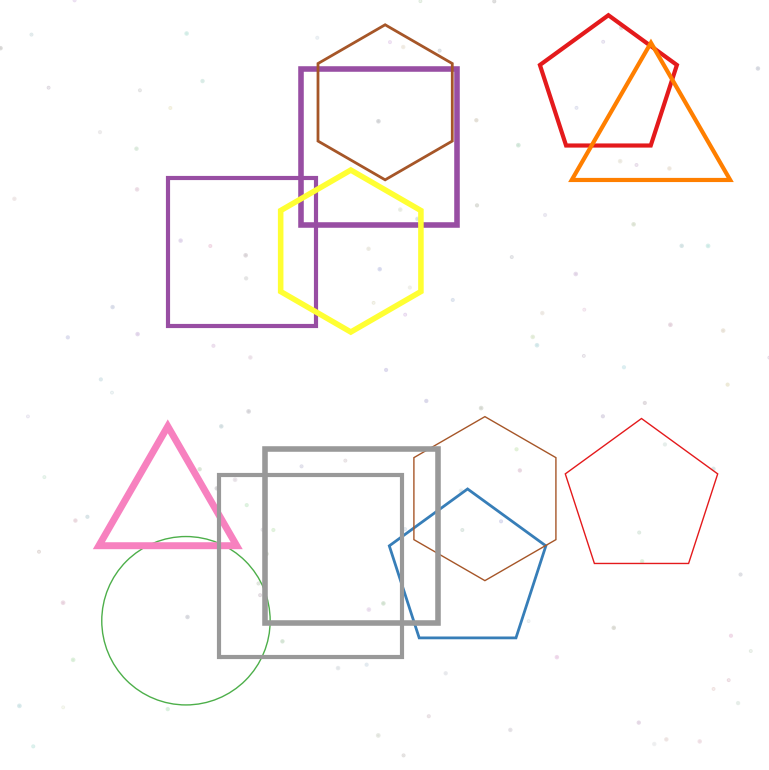[{"shape": "pentagon", "thickness": 0.5, "radius": 0.52, "center": [0.833, 0.352]}, {"shape": "pentagon", "thickness": 1.5, "radius": 0.47, "center": [0.79, 0.887]}, {"shape": "pentagon", "thickness": 1, "radius": 0.53, "center": [0.607, 0.258]}, {"shape": "circle", "thickness": 0.5, "radius": 0.55, "center": [0.242, 0.194]}, {"shape": "square", "thickness": 1.5, "radius": 0.48, "center": [0.314, 0.673]}, {"shape": "square", "thickness": 2, "radius": 0.51, "center": [0.492, 0.809]}, {"shape": "triangle", "thickness": 1.5, "radius": 0.59, "center": [0.845, 0.826]}, {"shape": "hexagon", "thickness": 2, "radius": 0.53, "center": [0.456, 0.674]}, {"shape": "hexagon", "thickness": 1, "radius": 0.5, "center": [0.5, 0.867]}, {"shape": "hexagon", "thickness": 0.5, "radius": 0.53, "center": [0.63, 0.352]}, {"shape": "triangle", "thickness": 2.5, "radius": 0.52, "center": [0.218, 0.343]}, {"shape": "square", "thickness": 2, "radius": 0.56, "center": [0.456, 0.304]}, {"shape": "square", "thickness": 1.5, "radius": 0.59, "center": [0.403, 0.265]}]